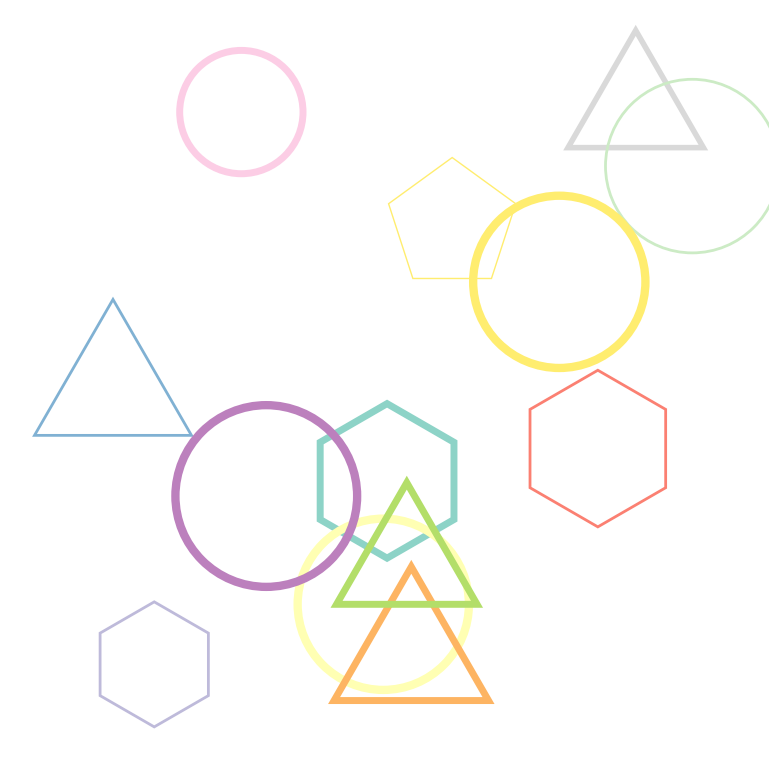[{"shape": "hexagon", "thickness": 2.5, "radius": 0.5, "center": [0.503, 0.375]}, {"shape": "circle", "thickness": 3, "radius": 0.56, "center": [0.498, 0.215]}, {"shape": "hexagon", "thickness": 1, "radius": 0.41, "center": [0.2, 0.137]}, {"shape": "hexagon", "thickness": 1, "radius": 0.51, "center": [0.776, 0.417]}, {"shape": "triangle", "thickness": 1, "radius": 0.59, "center": [0.147, 0.493]}, {"shape": "triangle", "thickness": 2.5, "radius": 0.58, "center": [0.534, 0.148]}, {"shape": "triangle", "thickness": 2.5, "radius": 0.53, "center": [0.528, 0.268]}, {"shape": "circle", "thickness": 2.5, "radius": 0.4, "center": [0.313, 0.854]}, {"shape": "triangle", "thickness": 2, "radius": 0.51, "center": [0.826, 0.859]}, {"shape": "circle", "thickness": 3, "radius": 0.59, "center": [0.346, 0.356]}, {"shape": "circle", "thickness": 1, "radius": 0.56, "center": [0.899, 0.784]}, {"shape": "circle", "thickness": 3, "radius": 0.56, "center": [0.726, 0.634]}, {"shape": "pentagon", "thickness": 0.5, "radius": 0.43, "center": [0.587, 0.709]}]